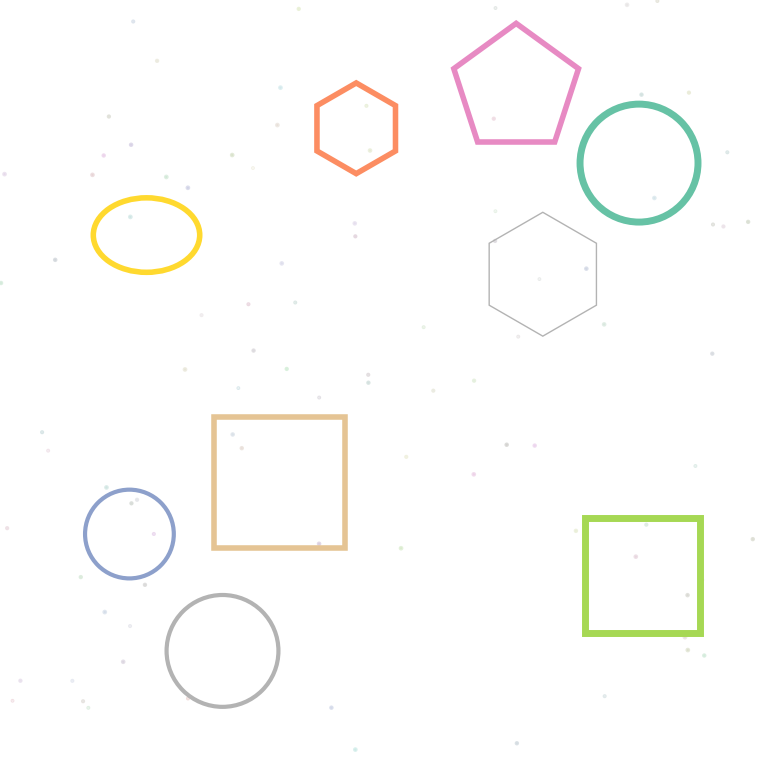[{"shape": "circle", "thickness": 2.5, "radius": 0.38, "center": [0.83, 0.788]}, {"shape": "hexagon", "thickness": 2, "radius": 0.29, "center": [0.463, 0.833]}, {"shape": "circle", "thickness": 1.5, "radius": 0.29, "center": [0.168, 0.306]}, {"shape": "pentagon", "thickness": 2, "radius": 0.43, "center": [0.67, 0.884]}, {"shape": "square", "thickness": 2.5, "radius": 0.37, "center": [0.834, 0.253]}, {"shape": "oval", "thickness": 2, "radius": 0.35, "center": [0.19, 0.695]}, {"shape": "square", "thickness": 2, "radius": 0.42, "center": [0.363, 0.373]}, {"shape": "circle", "thickness": 1.5, "radius": 0.36, "center": [0.289, 0.155]}, {"shape": "hexagon", "thickness": 0.5, "radius": 0.4, "center": [0.705, 0.644]}]